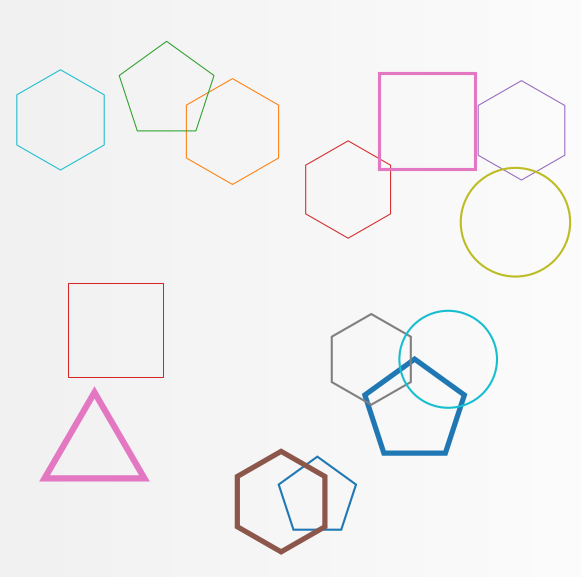[{"shape": "pentagon", "thickness": 1, "radius": 0.35, "center": [0.546, 0.138]}, {"shape": "pentagon", "thickness": 2.5, "radius": 0.45, "center": [0.713, 0.287]}, {"shape": "hexagon", "thickness": 0.5, "radius": 0.46, "center": [0.4, 0.771]}, {"shape": "pentagon", "thickness": 0.5, "radius": 0.43, "center": [0.287, 0.842]}, {"shape": "square", "thickness": 0.5, "radius": 0.41, "center": [0.199, 0.427]}, {"shape": "hexagon", "thickness": 0.5, "radius": 0.42, "center": [0.599, 0.671]}, {"shape": "hexagon", "thickness": 0.5, "radius": 0.43, "center": [0.897, 0.773]}, {"shape": "hexagon", "thickness": 2.5, "radius": 0.43, "center": [0.484, 0.131]}, {"shape": "triangle", "thickness": 3, "radius": 0.5, "center": [0.163, 0.22]}, {"shape": "square", "thickness": 1.5, "radius": 0.41, "center": [0.735, 0.789]}, {"shape": "hexagon", "thickness": 1, "radius": 0.39, "center": [0.639, 0.377]}, {"shape": "circle", "thickness": 1, "radius": 0.47, "center": [0.887, 0.614]}, {"shape": "hexagon", "thickness": 0.5, "radius": 0.43, "center": [0.104, 0.792]}, {"shape": "circle", "thickness": 1, "radius": 0.42, "center": [0.771, 0.377]}]